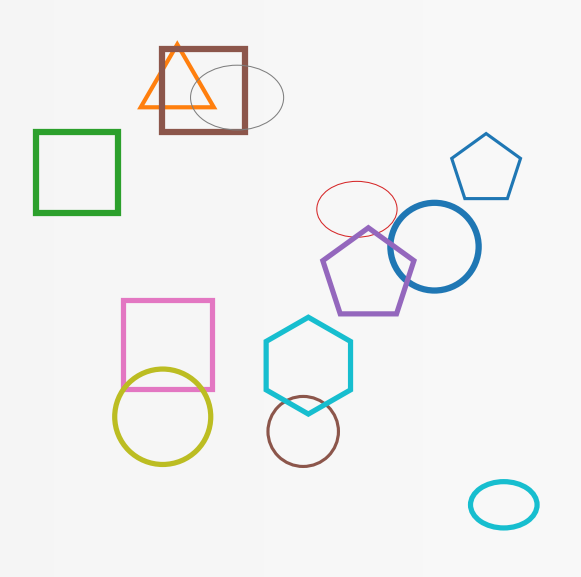[{"shape": "circle", "thickness": 3, "radius": 0.38, "center": [0.748, 0.572]}, {"shape": "pentagon", "thickness": 1.5, "radius": 0.31, "center": [0.836, 0.706]}, {"shape": "triangle", "thickness": 2, "radius": 0.36, "center": [0.305, 0.85]}, {"shape": "square", "thickness": 3, "radius": 0.35, "center": [0.132, 0.701]}, {"shape": "oval", "thickness": 0.5, "radius": 0.35, "center": [0.614, 0.637]}, {"shape": "pentagon", "thickness": 2.5, "radius": 0.41, "center": [0.634, 0.522]}, {"shape": "circle", "thickness": 1.5, "radius": 0.3, "center": [0.522, 0.252]}, {"shape": "square", "thickness": 3, "radius": 0.36, "center": [0.35, 0.842]}, {"shape": "square", "thickness": 2.5, "radius": 0.38, "center": [0.289, 0.402]}, {"shape": "oval", "thickness": 0.5, "radius": 0.4, "center": [0.408, 0.83]}, {"shape": "circle", "thickness": 2.5, "radius": 0.41, "center": [0.28, 0.277]}, {"shape": "hexagon", "thickness": 2.5, "radius": 0.42, "center": [0.53, 0.366]}, {"shape": "oval", "thickness": 2.5, "radius": 0.29, "center": [0.867, 0.125]}]